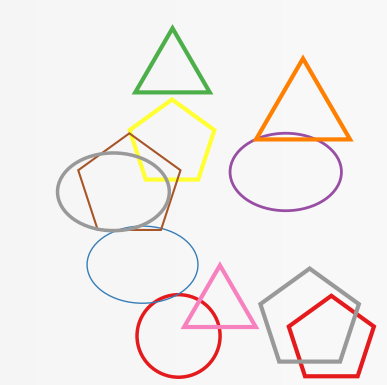[{"shape": "pentagon", "thickness": 3, "radius": 0.58, "center": [0.855, 0.116]}, {"shape": "circle", "thickness": 2.5, "radius": 0.54, "center": [0.461, 0.127]}, {"shape": "oval", "thickness": 1, "radius": 0.72, "center": [0.368, 0.313]}, {"shape": "triangle", "thickness": 3, "radius": 0.56, "center": [0.445, 0.816]}, {"shape": "oval", "thickness": 2, "radius": 0.72, "center": [0.737, 0.553]}, {"shape": "triangle", "thickness": 3, "radius": 0.7, "center": [0.782, 0.708]}, {"shape": "pentagon", "thickness": 3, "radius": 0.58, "center": [0.444, 0.627]}, {"shape": "pentagon", "thickness": 1.5, "radius": 0.69, "center": [0.334, 0.515]}, {"shape": "triangle", "thickness": 3, "radius": 0.53, "center": [0.568, 0.204]}, {"shape": "pentagon", "thickness": 3, "radius": 0.67, "center": [0.799, 0.169]}, {"shape": "oval", "thickness": 2.5, "radius": 0.72, "center": [0.293, 0.502]}]